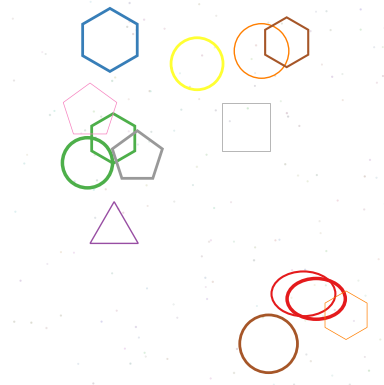[{"shape": "oval", "thickness": 2.5, "radius": 0.38, "center": [0.821, 0.224]}, {"shape": "oval", "thickness": 1.5, "radius": 0.41, "center": [0.788, 0.237]}, {"shape": "hexagon", "thickness": 2, "radius": 0.41, "center": [0.286, 0.896]}, {"shape": "hexagon", "thickness": 2, "radius": 0.32, "center": [0.294, 0.64]}, {"shape": "circle", "thickness": 2.5, "radius": 0.33, "center": [0.227, 0.577]}, {"shape": "triangle", "thickness": 1, "radius": 0.36, "center": [0.296, 0.404]}, {"shape": "circle", "thickness": 1, "radius": 0.35, "center": [0.679, 0.868]}, {"shape": "hexagon", "thickness": 0.5, "radius": 0.32, "center": [0.899, 0.181]}, {"shape": "circle", "thickness": 2, "radius": 0.34, "center": [0.512, 0.834]}, {"shape": "hexagon", "thickness": 1.5, "radius": 0.32, "center": [0.745, 0.89]}, {"shape": "circle", "thickness": 2, "radius": 0.37, "center": [0.698, 0.107]}, {"shape": "pentagon", "thickness": 0.5, "radius": 0.37, "center": [0.234, 0.711]}, {"shape": "pentagon", "thickness": 2, "radius": 0.34, "center": [0.357, 0.592]}, {"shape": "square", "thickness": 0.5, "radius": 0.31, "center": [0.639, 0.67]}]